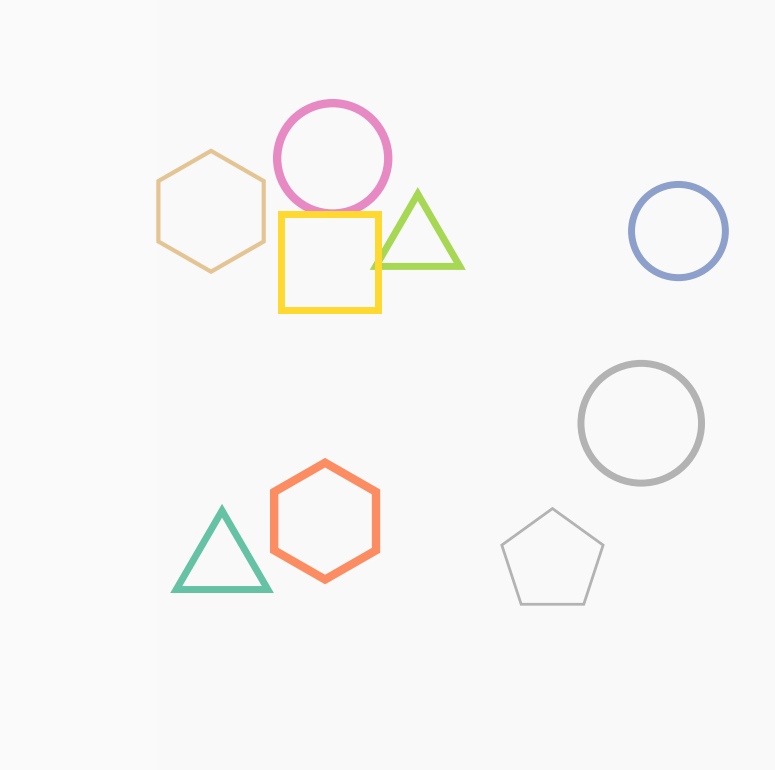[{"shape": "triangle", "thickness": 2.5, "radius": 0.34, "center": [0.287, 0.269]}, {"shape": "hexagon", "thickness": 3, "radius": 0.38, "center": [0.419, 0.323]}, {"shape": "circle", "thickness": 2.5, "radius": 0.3, "center": [0.875, 0.7]}, {"shape": "circle", "thickness": 3, "radius": 0.36, "center": [0.429, 0.794]}, {"shape": "triangle", "thickness": 2.5, "radius": 0.31, "center": [0.539, 0.685]}, {"shape": "square", "thickness": 2.5, "radius": 0.31, "center": [0.425, 0.66]}, {"shape": "hexagon", "thickness": 1.5, "radius": 0.39, "center": [0.272, 0.726]}, {"shape": "circle", "thickness": 2.5, "radius": 0.39, "center": [0.827, 0.45]}, {"shape": "pentagon", "thickness": 1, "radius": 0.34, "center": [0.713, 0.271]}]